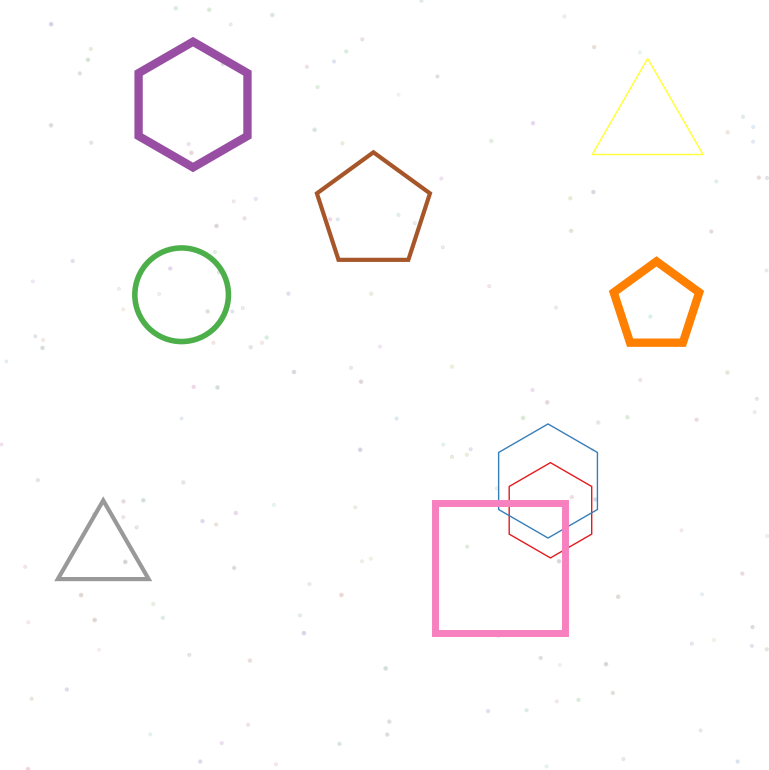[{"shape": "hexagon", "thickness": 0.5, "radius": 0.31, "center": [0.715, 0.337]}, {"shape": "hexagon", "thickness": 0.5, "radius": 0.37, "center": [0.712, 0.375]}, {"shape": "circle", "thickness": 2, "radius": 0.3, "center": [0.236, 0.617]}, {"shape": "hexagon", "thickness": 3, "radius": 0.41, "center": [0.251, 0.864]}, {"shape": "pentagon", "thickness": 3, "radius": 0.29, "center": [0.853, 0.602]}, {"shape": "triangle", "thickness": 0.5, "radius": 0.42, "center": [0.841, 0.841]}, {"shape": "pentagon", "thickness": 1.5, "radius": 0.39, "center": [0.485, 0.725]}, {"shape": "square", "thickness": 2.5, "radius": 0.42, "center": [0.649, 0.262]}, {"shape": "triangle", "thickness": 1.5, "radius": 0.34, "center": [0.134, 0.282]}]